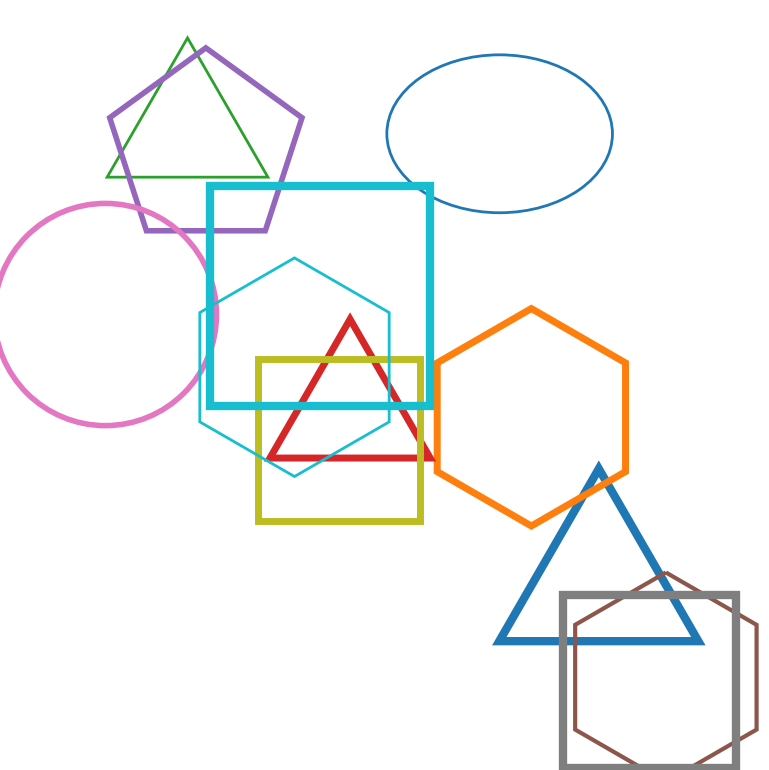[{"shape": "triangle", "thickness": 3, "radius": 0.75, "center": [0.778, 0.242]}, {"shape": "oval", "thickness": 1, "radius": 0.73, "center": [0.649, 0.826]}, {"shape": "hexagon", "thickness": 2.5, "radius": 0.71, "center": [0.69, 0.458]}, {"shape": "triangle", "thickness": 1, "radius": 0.6, "center": [0.244, 0.83]}, {"shape": "triangle", "thickness": 2.5, "radius": 0.6, "center": [0.455, 0.465]}, {"shape": "pentagon", "thickness": 2, "radius": 0.66, "center": [0.267, 0.807]}, {"shape": "hexagon", "thickness": 1.5, "radius": 0.68, "center": [0.865, 0.121]}, {"shape": "circle", "thickness": 2, "radius": 0.72, "center": [0.137, 0.592]}, {"shape": "square", "thickness": 3, "radius": 0.56, "center": [0.844, 0.115]}, {"shape": "square", "thickness": 2.5, "radius": 0.53, "center": [0.44, 0.429]}, {"shape": "hexagon", "thickness": 1, "radius": 0.71, "center": [0.382, 0.523]}, {"shape": "square", "thickness": 3, "radius": 0.71, "center": [0.416, 0.616]}]